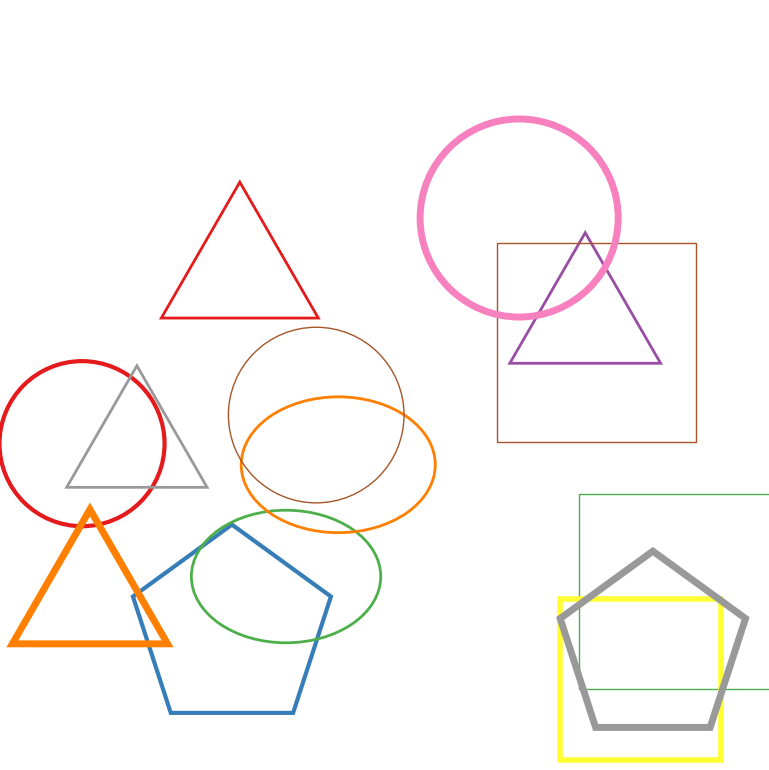[{"shape": "triangle", "thickness": 1, "radius": 0.59, "center": [0.311, 0.646]}, {"shape": "circle", "thickness": 1.5, "radius": 0.54, "center": [0.107, 0.424]}, {"shape": "pentagon", "thickness": 1.5, "radius": 0.68, "center": [0.301, 0.184]}, {"shape": "oval", "thickness": 1, "radius": 0.61, "center": [0.372, 0.251]}, {"shape": "square", "thickness": 0.5, "radius": 0.63, "center": [0.878, 0.232]}, {"shape": "triangle", "thickness": 1, "radius": 0.57, "center": [0.76, 0.585]}, {"shape": "oval", "thickness": 1, "radius": 0.63, "center": [0.439, 0.396]}, {"shape": "triangle", "thickness": 2.5, "radius": 0.58, "center": [0.117, 0.222]}, {"shape": "square", "thickness": 2, "radius": 0.52, "center": [0.832, 0.118]}, {"shape": "circle", "thickness": 0.5, "radius": 0.57, "center": [0.411, 0.461]}, {"shape": "square", "thickness": 0.5, "radius": 0.65, "center": [0.775, 0.556]}, {"shape": "circle", "thickness": 2.5, "radius": 0.64, "center": [0.674, 0.717]}, {"shape": "pentagon", "thickness": 2.5, "radius": 0.63, "center": [0.848, 0.158]}, {"shape": "triangle", "thickness": 1, "radius": 0.53, "center": [0.178, 0.42]}]